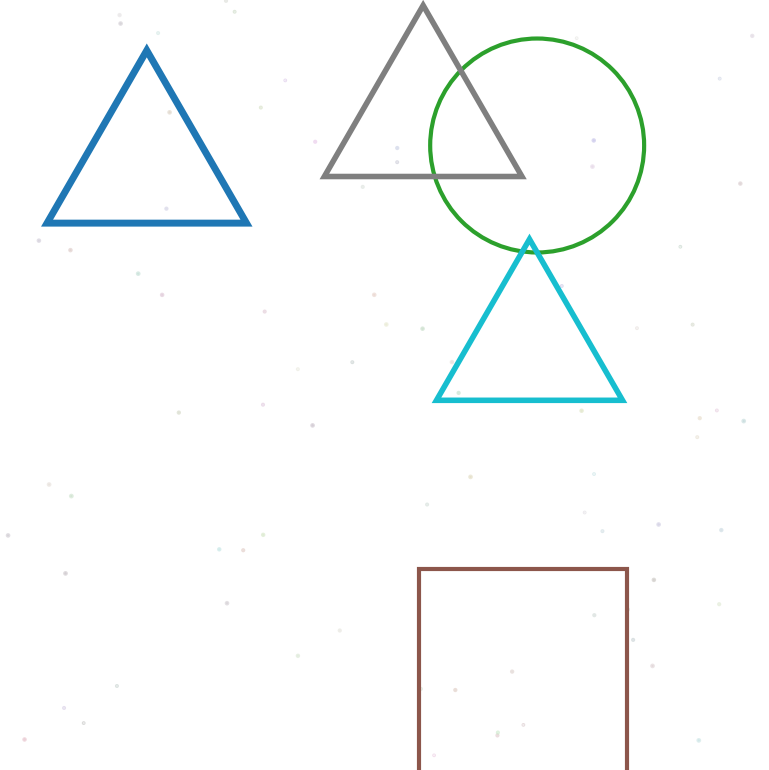[{"shape": "triangle", "thickness": 2.5, "radius": 0.75, "center": [0.191, 0.785]}, {"shape": "circle", "thickness": 1.5, "radius": 0.69, "center": [0.698, 0.811]}, {"shape": "square", "thickness": 1.5, "radius": 0.68, "center": [0.679, 0.127]}, {"shape": "triangle", "thickness": 2, "radius": 0.74, "center": [0.55, 0.845]}, {"shape": "triangle", "thickness": 2, "radius": 0.7, "center": [0.688, 0.55]}]